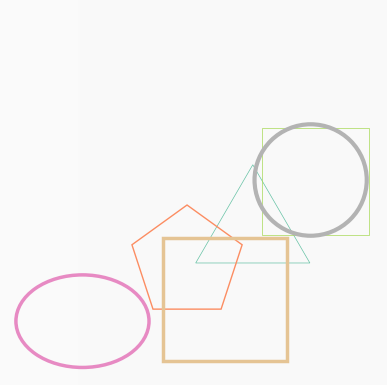[{"shape": "triangle", "thickness": 0.5, "radius": 0.85, "center": [0.652, 0.402]}, {"shape": "pentagon", "thickness": 1, "radius": 0.75, "center": [0.483, 0.318]}, {"shape": "oval", "thickness": 2.5, "radius": 0.86, "center": [0.213, 0.166]}, {"shape": "square", "thickness": 0.5, "radius": 0.69, "center": [0.814, 0.528]}, {"shape": "square", "thickness": 2.5, "radius": 0.8, "center": [0.581, 0.222]}, {"shape": "circle", "thickness": 3, "radius": 0.72, "center": [0.802, 0.532]}]